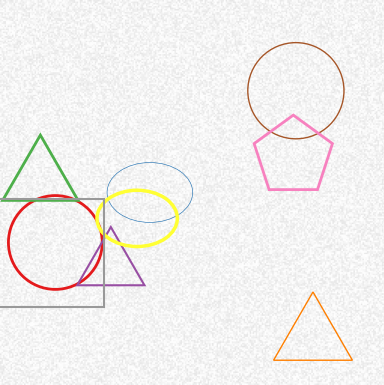[{"shape": "circle", "thickness": 2, "radius": 0.61, "center": [0.144, 0.37]}, {"shape": "oval", "thickness": 0.5, "radius": 0.56, "center": [0.389, 0.5]}, {"shape": "triangle", "thickness": 2, "radius": 0.57, "center": [0.105, 0.536]}, {"shape": "triangle", "thickness": 1.5, "radius": 0.5, "center": [0.288, 0.309]}, {"shape": "triangle", "thickness": 1, "radius": 0.59, "center": [0.813, 0.123]}, {"shape": "oval", "thickness": 2.5, "radius": 0.52, "center": [0.356, 0.433]}, {"shape": "circle", "thickness": 1, "radius": 0.62, "center": [0.769, 0.764]}, {"shape": "pentagon", "thickness": 2, "radius": 0.53, "center": [0.762, 0.594]}, {"shape": "square", "thickness": 1.5, "radius": 0.7, "center": [0.129, 0.344]}]